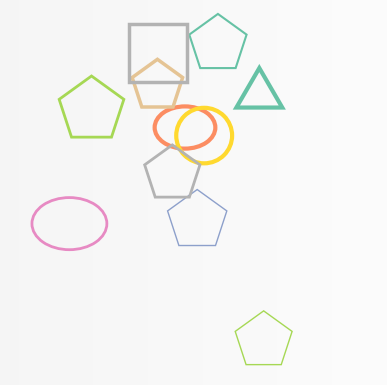[{"shape": "triangle", "thickness": 3, "radius": 0.34, "center": [0.669, 0.755]}, {"shape": "pentagon", "thickness": 1.5, "radius": 0.39, "center": [0.562, 0.886]}, {"shape": "oval", "thickness": 3, "radius": 0.39, "center": [0.477, 0.669]}, {"shape": "pentagon", "thickness": 1, "radius": 0.4, "center": [0.509, 0.427]}, {"shape": "oval", "thickness": 2, "radius": 0.48, "center": [0.179, 0.419]}, {"shape": "pentagon", "thickness": 2, "radius": 0.44, "center": [0.236, 0.715]}, {"shape": "pentagon", "thickness": 1, "radius": 0.39, "center": [0.68, 0.115]}, {"shape": "circle", "thickness": 3, "radius": 0.36, "center": [0.527, 0.648]}, {"shape": "pentagon", "thickness": 2.5, "radius": 0.34, "center": [0.406, 0.777]}, {"shape": "pentagon", "thickness": 2, "radius": 0.38, "center": [0.445, 0.549]}, {"shape": "square", "thickness": 2.5, "radius": 0.38, "center": [0.407, 0.861]}]